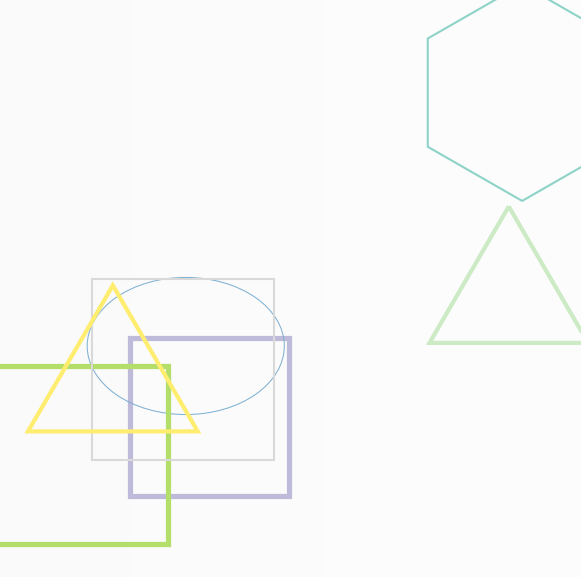[{"shape": "hexagon", "thickness": 1, "radius": 0.94, "center": [0.898, 0.839]}, {"shape": "square", "thickness": 2.5, "radius": 0.69, "center": [0.36, 0.277]}, {"shape": "oval", "thickness": 0.5, "radius": 0.85, "center": [0.32, 0.4]}, {"shape": "square", "thickness": 2.5, "radius": 0.77, "center": [0.134, 0.211]}, {"shape": "square", "thickness": 1, "radius": 0.78, "center": [0.315, 0.359]}, {"shape": "triangle", "thickness": 2, "radius": 0.79, "center": [0.875, 0.484]}, {"shape": "triangle", "thickness": 2, "radius": 0.84, "center": [0.194, 0.336]}]